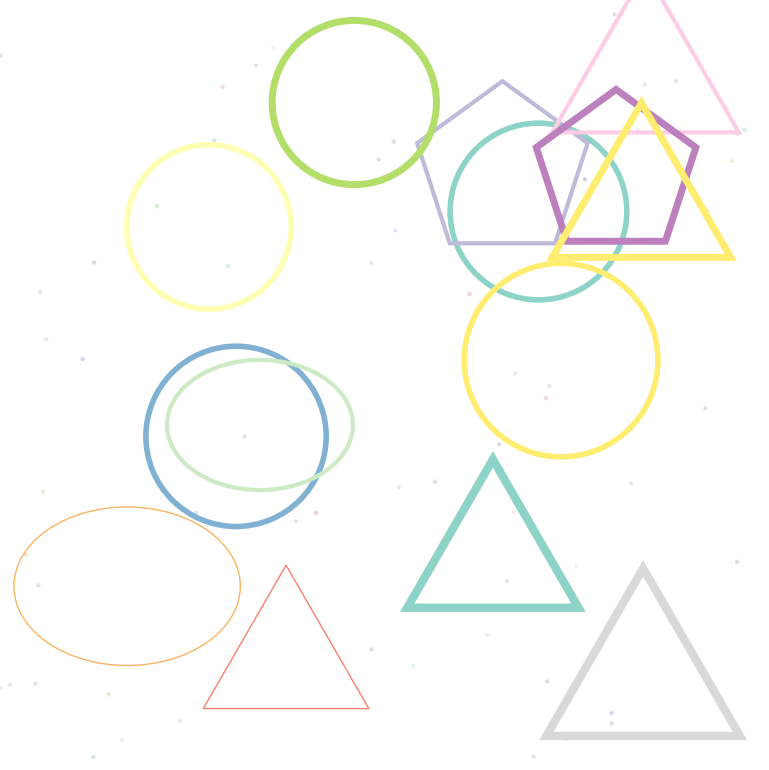[{"shape": "triangle", "thickness": 3, "radius": 0.64, "center": [0.64, 0.275]}, {"shape": "circle", "thickness": 2, "radius": 0.57, "center": [0.699, 0.725]}, {"shape": "circle", "thickness": 2, "radius": 0.53, "center": [0.271, 0.705]}, {"shape": "pentagon", "thickness": 1.5, "radius": 0.58, "center": [0.652, 0.778]}, {"shape": "triangle", "thickness": 0.5, "radius": 0.62, "center": [0.371, 0.142]}, {"shape": "circle", "thickness": 2, "radius": 0.59, "center": [0.307, 0.433]}, {"shape": "oval", "thickness": 0.5, "radius": 0.74, "center": [0.165, 0.239]}, {"shape": "circle", "thickness": 2.5, "radius": 0.53, "center": [0.46, 0.867]}, {"shape": "triangle", "thickness": 1.5, "radius": 0.7, "center": [0.838, 0.898]}, {"shape": "triangle", "thickness": 3, "radius": 0.73, "center": [0.835, 0.117]}, {"shape": "pentagon", "thickness": 2.5, "radius": 0.54, "center": [0.8, 0.775]}, {"shape": "oval", "thickness": 1.5, "radius": 0.6, "center": [0.338, 0.448]}, {"shape": "triangle", "thickness": 2.5, "radius": 0.67, "center": [0.833, 0.733]}, {"shape": "circle", "thickness": 2, "radius": 0.63, "center": [0.729, 0.532]}]